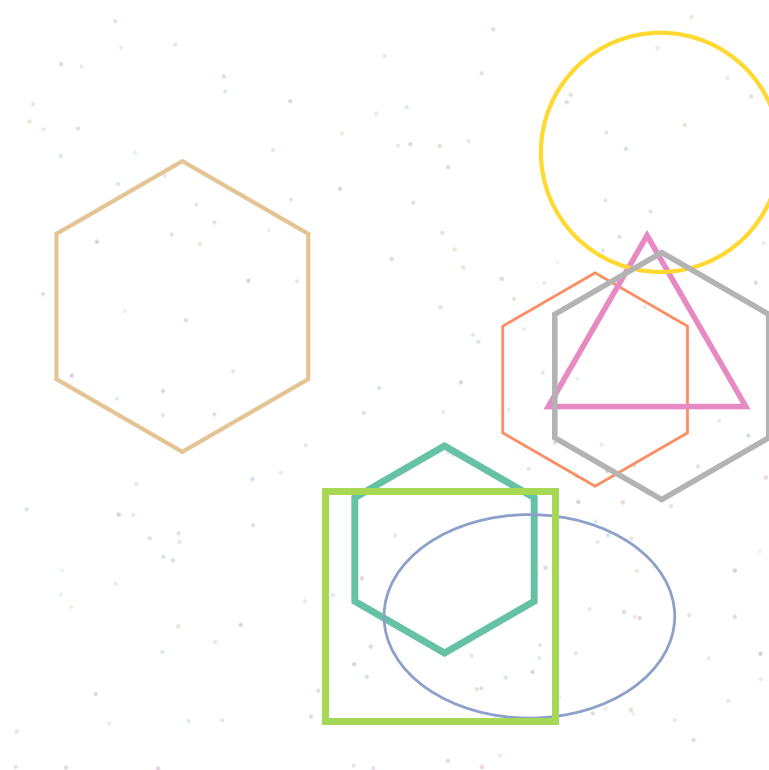[{"shape": "hexagon", "thickness": 2.5, "radius": 0.67, "center": [0.577, 0.286]}, {"shape": "hexagon", "thickness": 1, "radius": 0.69, "center": [0.773, 0.507]}, {"shape": "oval", "thickness": 1, "radius": 0.94, "center": [0.687, 0.2]}, {"shape": "triangle", "thickness": 2, "radius": 0.74, "center": [0.84, 0.546]}, {"shape": "square", "thickness": 2.5, "radius": 0.75, "center": [0.571, 0.213]}, {"shape": "circle", "thickness": 1.5, "radius": 0.78, "center": [0.858, 0.802]}, {"shape": "hexagon", "thickness": 1.5, "radius": 0.94, "center": [0.237, 0.602]}, {"shape": "hexagon", "thickness": 2, "radius": 0.8, "center": [0.859, 0.512]}]